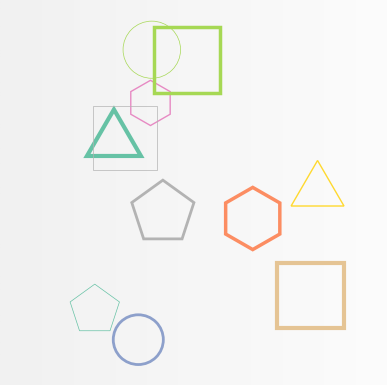[{"shape": "pentagon", "thickness": 0.5, "radius": 0.33, "center": [0.245, 0.195]}, {"shape": "triangle", "thickness": 3, "radius": 0.4, "center": [0.294, 0.635]}, {"shape": "hexagon", "thickness": 2.5, "radius": 0.4, "center": [0.652, 0.432]}, {"shape": "circle", "thickness": 2, "radius": 0.32, "center": [0.357, 0.118]}, {"shape": "hexagon", "thickness": 1, "radius": 0.29, "center": [0.388, 0.733]}, {"shape": "square", "thickness": 2.5, "radius": 0.43, "center": [0.482, 0.845]}, {"shape": "circle", "thickness": 0.5, "radius": 0.37, "center": [0.392, 0.871]}, {"shape": "triangle", "thickness": 1, "radius": 0.39, "center": [0.819, 0.504]}, {"shape": "square", "thickness": 3, "radius": 0.43, "center": [0.801, 0.232]}, {"shape": "square", "thickness": 0.5, "radius": 0.41, "center": [0.322, 0.642]}, {"shape": "pentagon", "thickness": 2, "radius": 0.42, "center": [0.42, 0.448]}]